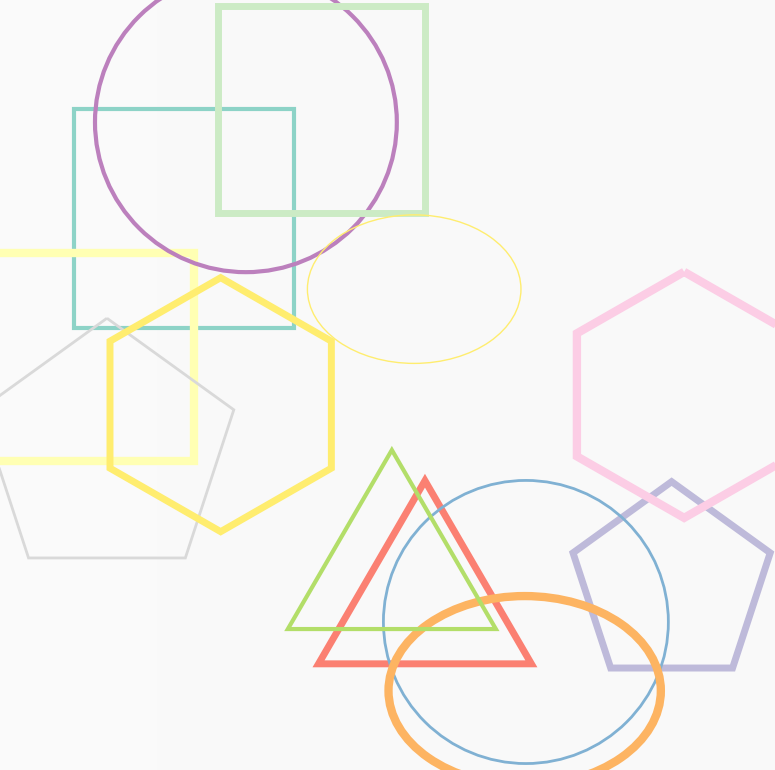[{"shape": "square", "thickness": 1.5, "radius": 0.71, "center": [0.237, 0.716]}, {"shape": "square", "thickness": 3, "radius": 0.67, "center": [0.116, 0.536]}, {"shape": "pentagon", "thickness": 2.5, "radius": 0.67, "center": [0.867, 0.241]}, {"shape": "triangle", "thickness": 2.5, "radius": 0.79, "center": [0.548, 0.217]}, {"shape": "circle", "thickness": 1, "radius": 0.92, "center": [0.679, 0.192]}, {"shape": "oval", "thickness": 3, "radius": 0.88, "center": [0.677, 0.103]}, {"shape": "triangle", "thickness": 1.5, "radius": 0.77, "center": [0.506, 0.261]}, {"shape": "hexagon", "thickness": 3, "radius": 0.8, "center": [0.883, 0.487]}, {"shape": "pentagon", "thickness": 1, "radius": 0.86, "center": [0.138, 0.415]}, {"shape": "circle", "thickness": 1.5, "radius": 0.97, "center": [0.317, 0.841]}, {"shape": "square", "thickness": 2.5, "radius": 0.67, "center": [0.415, 0.858]}, {"shape": "hexagon", "thickness": 2.5, "radius": 0.82, "center": [0.285, 0.474]}, {"shape": "oval", "thickness": 0.5, "radius": 0.69, "center": [0.534, 0.624]}]